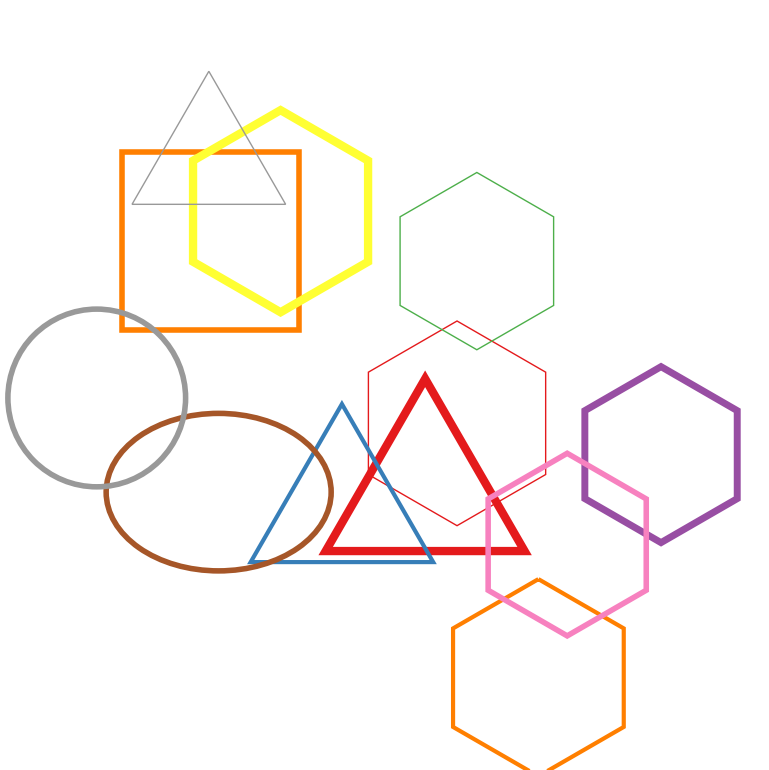[{"shape": "hexagon", "thickness": 0.5, "radius": 0.66, "center": [0.594, 0.45]}, {"shape": "triangle", "thickness": 3, "radius": 0.75, "center": [0.552, 0.359]}, {"shape": "triangle", "thickness": 1.5, "radius": 0.68, "center": [0.444, 0.338]}, {"shape": "hexagon", "thickness": 0.5, "radius": 0.58, "center": [0.619, 0.661]}, {"shape": "hexagon", "thickness": 2.5, "radius": 0.57, "center": [0.858, 0.41]}, {"shape": "square", "thickness": 2, "radius": 0.58, "center": [0.273, 0.687]}, {"shape": "hexagon", "thickness": 1.5, "radius": 0.64, "center": [0.699, 0.12]}, {"shape": "hexagon", "thickness": 3, "radius": 0.66, "center": [0.364, 0.726]}, {"shape": "oval", "thickness": 2, "radius": 0.73, "center": [0.284, 0.361]}, {"shape": "hexagon", "thickness": 2, "radius": 0.59, "center": [0.737, 0.293]}, {"shape": "triangle", "thickness": 0.5, "radius": 0.58, "center": [0.271, 0.792]}, {"shape": "circle", "thickness": 2, "radius": 0.58, "center": [0.126, 0.483]}]